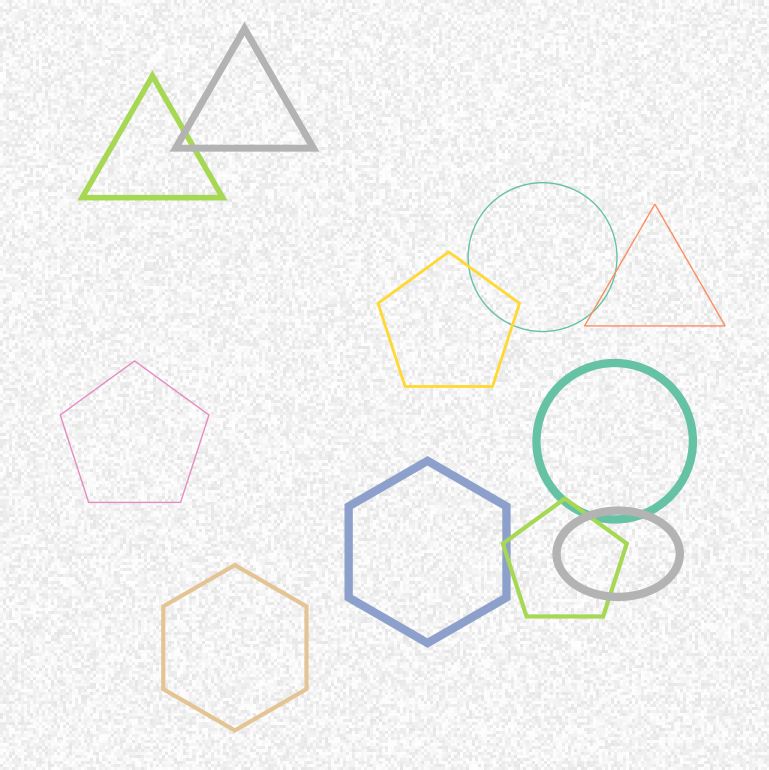[{"shape": "circle", "thickness": 0.5, "radius": 0.48, "center": [0.705, 0.666]}, {"shape": "circle", "thickness": 3, "radius": 0.51, "center": [0.798, 0.427]}, {"shape": "triangle", "thickness": 0.5, "radius": 0.53, "center": [0.85, 0.629]}, {"shape": "hexagon", "thickness": 3, "radius": 0.59, "center": [0.555, 0.283]}, {"shape": "pentagon", "thickness": 0.5, "radius": 0.51, "center": [0.175, 0.43]}, {"shape": "triangle", "thickness": 2, "radius": 0.53, "center": [0.198, 0.796]}, {"shape": "pentagon", "thickness": 1.5, "radius": 0.42, "center": [0.734, 0.268]}, {"shape": "pentagon", "thickness": 1, "radius": 0.48, "center": [0.583, 0.576]}, {"shape": "hexagon", "thickness": 1.5, "radius": 0.54, "center": [0.305, 0.159]}, {"shape": "triangle", "thickness": 2.5, "radius": 0.52, "center": [0.318, 0.859]}, {"shape": "oval", "thickness": 3, "radius": 0.4, "center": [0.803, 0.281]}]